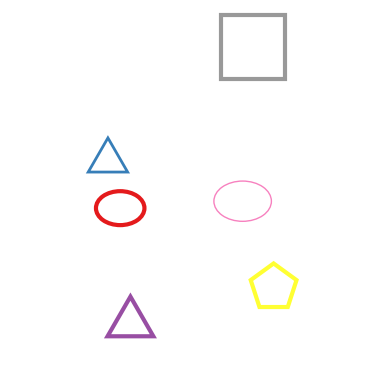[{"shape": "oval", "thickness": 3, "radius": 0.31, "center": [0.312, 0.459]}, {"shape": "triangle", "thickness": 2, "radius": 0.3, "center": [0.28, 0.583]}, {"shape": "triangle", "thickness": 3, "radius": 0.34, "center": [0.339, 0.161]}, {"shape": "pentagon", "thickness": 3, "radius": 0.31, "center": [0.711, 0.253]}, {"shape": "oval", "thickness": 1, "radius": 0.37, "center": [0.63, 0.477]}, {"shape": "square", "thickness": 3, "radius": 0.41, "center": [0.657, 0.877]}]